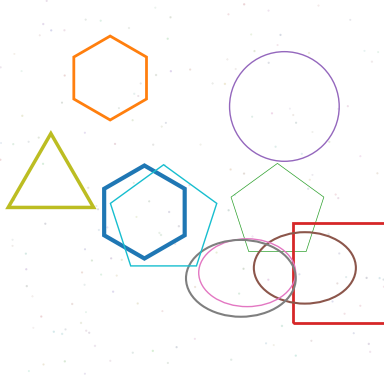[{"shape": "hexagon", "thickness": 3, "radius": 0.6, "center": [0.375, 0.449]}, {"shape": "hexagon", "thickness": 2, "radius": 0.54, "center": [0.286, 0.797]}, {"shape": "pentagon", "thickness": 0.5, "radius": 0.63, "center": [0.721, 0.449]}, {"shape": "square", "thickness": 2, "radius": 0.65, "center": [0.89, 0.291]}, {"shape": "circle", "thickness": 1, "radius": 0.71, "center": [0.739, 0.723]}, {"shape": "oval", "thickness": 1.5, "radius": 0.66, "center": [0.792, 0.304]}, {"shape": "oval", "thickness": 1, "radius": 0.63, "center": [0.642, 0.292]}, {"shape": "oval", "thickness": 1.5, "radius": 0.71, "center": [0.626, 0.277]}, {"shape": "triangle", "thickness": 2.5, "radius": 0.64, "center": [0.132, 0.525]}, {"shape": "pentagon", "thickness": 1, "radius": 0.73, "center": [0.425, 0.427]}]